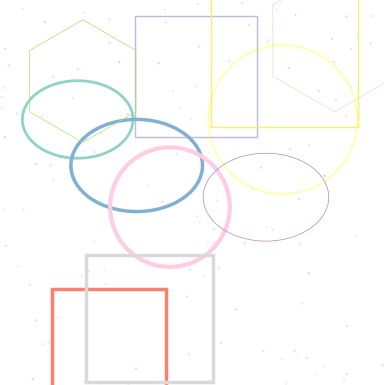[{"shape": "oval", "thickness": 2, "radius": 0.72, "center": [0.202, 0.69]}, {"shape": "circle", "thickness": 1.5, "radius": 0.97, "center": [0.735, 0.689]}, {"shape": "square", "thickness": 1, "radius": 0.79, "center": [0.509, 0.802]}, {"shape": "square", "thickness": 2.5, "radius": 0.74, "center": [0.284, 0.102]}, {"shape": "oval", "thickness": 2.5, "radius": 0.85, "center": [0.355, 0.57]}, {"shape": "hexagon", "thickness": 0.5, "radius": 0.8, "center": [0.215, 0.789]}, {"shape": "circle", "thickness": 3, "radius": 0.78, "center": [0.441, 0.462]}, {"shape": "square", "thickness": 2.5, "radius": 0.83, "center": [0.389, 0.172]}, {"shape": "oval", "thickness": 0.5, "radius": 0.82, "center": [0.691, 0.488]}, {"shape": "hexagon", "thickness": 0.5, "radius": 0.93, "center": [0.869, 0.895]}, {"shape": "square", "thickness": 1, "radius": 0.95, "center": [0.739, 0.86]}]